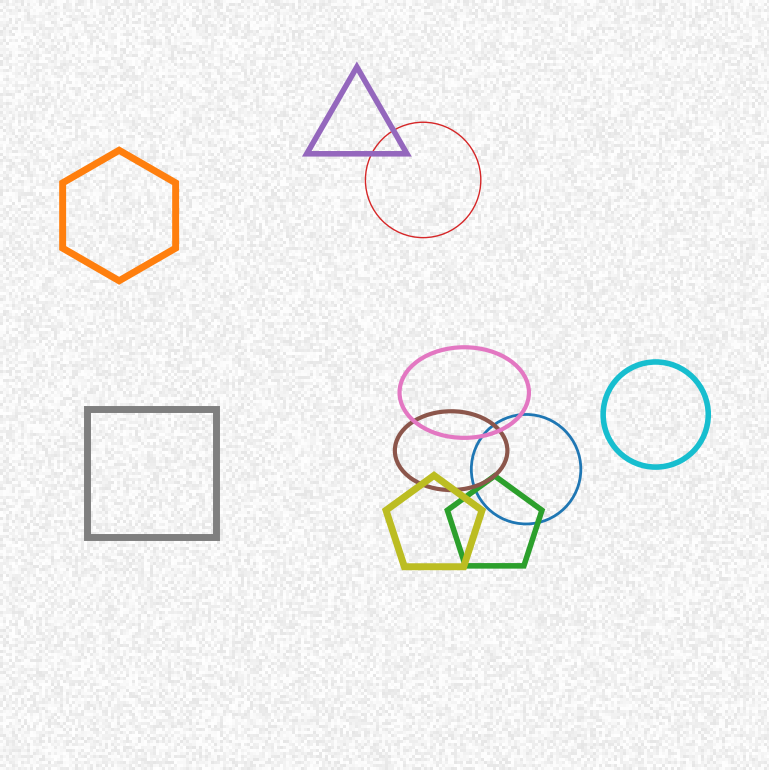[{"shape": "circle", "thickness": 1, "radius": 0.36, "center": [0.683, 0.391]}, {"shape": "hexagon", "thickness": 2.5, "radius": 0.42, "center": [0.155, 0.72]}, {"shape": "pentagon", "thickness": 2, "radius": 0.32, "center": [0.642, 0.317]}, {"shape": "circle", "thickness": 0.5, "radius": 0.37, "center": [0.549, 0.766]}, {"shape": "triangle", "thickness": 2, "radius": 0.38, "center": [0.463, 0.838]}, {"shape": "oval", "thickness": 1.5, "radius": 0.37, "center": [0.586, 0.415]}, {"shape": "oval", "thickness": 1.5, "radius": 0.42, "center": [0.603, 0.49]}, {"shape": "square", "thickness": 2.5, "radius": 0.42, "center": [0.196, 0.386]}, {"shape": "pentagon", "thickness": 2.5, "radius": 0.33, "center": [0.564, 0.317]}, {"shape": "circle", "thickness": 2, "radius": 0.34, "center": [0.852, 0.462]}]